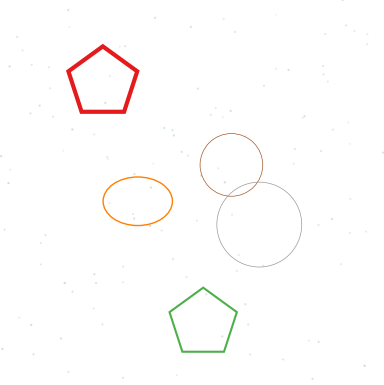[{"shape": "pentagon", "thickness": 3, "radius": 0.47, "center": [0.267, 0.786]}, {"shape": "pentagon", "thickness": 1.5, "radius": 0.46, "center": [0.528, 0.161]}, {"shape": "oval", "thickness": 1, "radius": 0.45, "center": [0.358, 0.477]}, {"shape": "circle", "thickness": 0.5, "radius": 0.41, "center": [0.601, 0.572]}, {"shape": "circle", "thickness": 0.5, "radius": 0.55, "center": [0.673, 0.417]}]